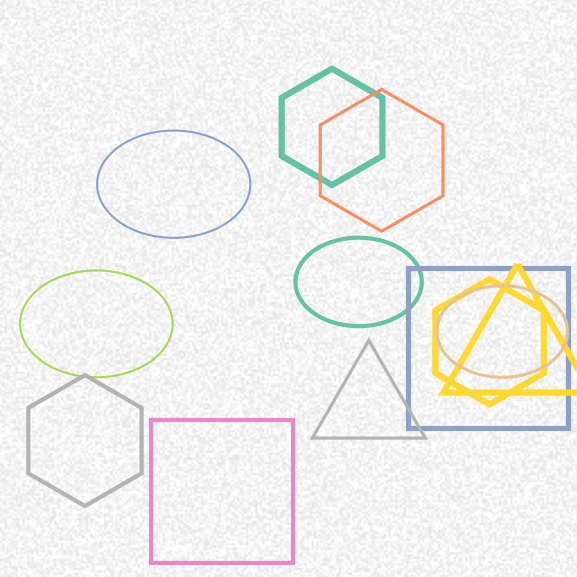[{"shape": "oval", "thickness": 2, "radius": 0.55, "center": [0.621, 0.511]}, {"shape": "hexagon", "thickness": 3, "radius": 0.5, "center": [0.575, 0.779]}, {"shape": "hexagon", "thickness": 1.5, "radius": 0.61, "center": [0.661, 0.721]}, {"shape": "oval", "thickness": 1, "radius": 0.66, "center": [0.301, 0.68]}, {"shape": "square", "thickness": 2.5, "radius": 0.69, "center": [0.845, 0.396]}, {"shape": "square", "thickness": 2, "radius": 0.62, "center": [0.385, 0.148]}, {"shape": "oval", "thickness": 1, "radius": 0.66, "center": [0.167, 0.438]}, {"shape": "hexagon", "thickness": 3, "radius": 0.54, "center": [0.848, 0.407]}, {"shape": "triangle", "thickness": 3, "radius": 0.74, "center": [0.896, 0.393]}, {"shape": "oval", "thickness": 1.5, "radius": 0.57, "center": [0.87, 0.425]}, {"shape": "hexagon", "thickness": 2, "radius": 0.57, "center": [0.147, 0.236]}, {"shape": "triangle", "thickness": 1.5, "radius": 0.56, "center": [0.639, 0.297]}]